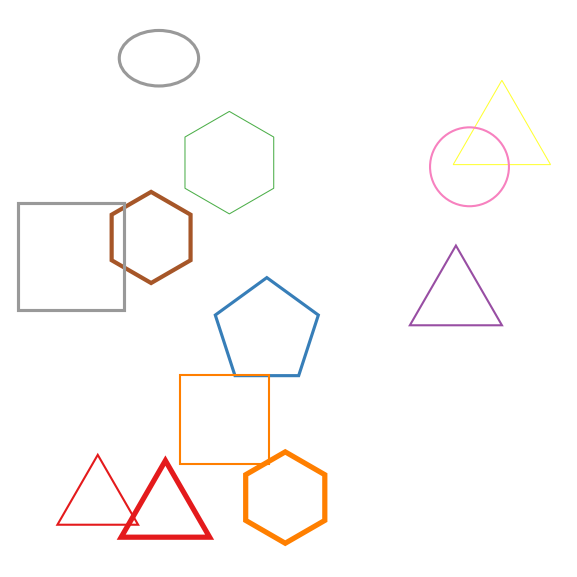[{"shape": "triangle", "thickness": 2.5, "radius": 0.44, "center": [0.286, 0.113]}, {"shape": "triangle", "thickness": 1, "radius": 0.4, "center": [0.169, 0.131]}, {"shape": "pentagon", "thickness": 1.5, "radius": 0.47, "center": [0.462, 0.425]}, {"shape": "hexagon", "thickness": 0.5, "radius": 0.44, "center": [0.397, 0.717]}, {"shape": "triangle", "thickness": 1, "radius": 0.46, "center": [0.789, 0.482]}, {"shape": "hexagon", "thickness": 2.5, "radius": 0.4, "center": [0.494, 0.138]}, {"shape": "square", "thickness": 1, "radius": 0.39, "center": [0.389, 0.272]}, {"shape": "triangle", "thickness": 0.5, "radius": 0.49, "center": [0.869, 0.763]}, {"shape": "hexagon", "thickness": 2, "radius": 0.39, "center": [0.262, 0.588]}, {"shape": "circle", "thickness": 1, "radius": 0.34, "center": [0.813, 0.71]}, {"shape": "oval", "thickness": 1.5, "radius": 0.34, "center": [0.275, 0.898]}, {"shape": "square", "thickness": 1.5, "radius": 0.46, "center": [0.123, 0.555]}]